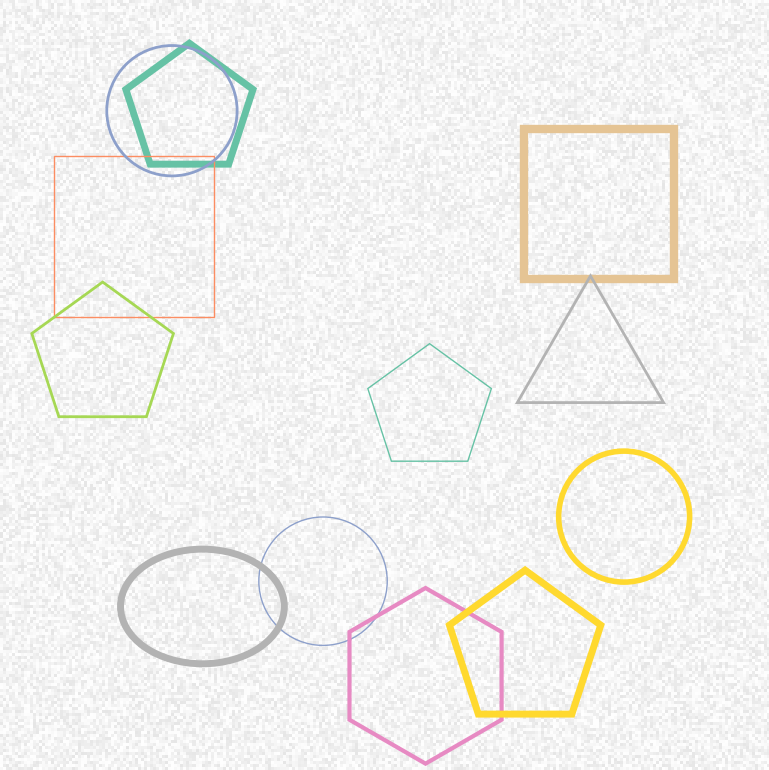[{"shape": "pentagon", "thickness": 0.5, "radius": 0.42, "center": [0.558, 0.469]}, {"shape": "pentagon", "thickness": 2.5, "radius": 0.43, "center": [0.246, 0.857]}, {"shape": "square", "thickness": 0.5, "radius": 0.52, "center": [0.174, 0.693]}, {"shape": "circle", "thickness": 0.5, "radius": 0.42, "center": [0.42, 0.245]}, {"shape": "circle", "thickness": 1, "radius": 0.42, "center": [0.223, 0.856]}, {"shape": "hexagon", "thickness": 1.5, "radius": 0.57, "center": [0.553, 0.122]}, {"shape": "pentagon", "thickness": 1, "radius": 0.48, "center": [0.133, 0.537]}, {"shape": "circle", "thickness": 2, "radius": 0.43, "center": [0.811, 0.329]}, {"shape": "pentagon", "thickness": 2.5, "radius": 0.52, "center": [0.682, 0.156]}, {"shape": "square", "thickness": 3, "radius": 0.49, "center": [0.778, 0.735]}, {"shape": "oval", "thickness": 2.5, "radius": 0.53, "center": [0.263, 0.212]}, {"shape": "triangle", "thickness": 1, "radius": 0.55, "center": [0.767, 0.532]}]